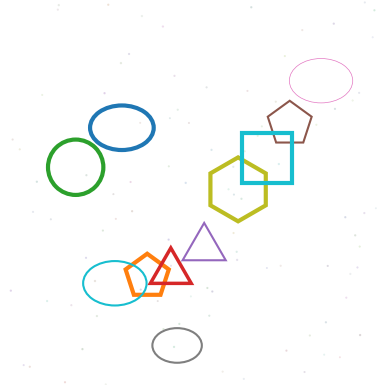[{"shape": "oval", "thickness": 3, "radius": 0.41, "center": [0.317, 0.668]}, {"shape": "pentagon", "thickness": 3, "radius": 0.29, "center": [0.382, 0.282]}, {"shape": "circle", "thickness": 3, "radius": 0.36, "center": [0.197, 0.566]}, {"shape": "triangle", "thickness": 2.5, "radius": 0.31, "center": [0.444, 0.295]}, {"shape": "triangle", "thickness": 1.5, "radius": 0.32, "center": [0.53, 0.356]}, {"shape": "pentagon", "thickness": 1.5, "radius": 0.3, "center": [0.752, 0.678]}, {"shape": "oval", "thickness": 0.5, "radius": 0.41, "center": [0.834, 0.79]}, {"shape": "oval", "thickness": 1.5, "radius": 0.32, "center": [0.46, 0.103]}, {"shape": "hexagon", "thickness": 3, "radius": 0.42, "center": [0.618, 0.508]}, {"shape": "square", "thickness": 3, "radius": 0.33, "center": [0.694, 0.59]}, {"shape": "oval", "thickness": 1.5, "radius": 0.41, "center": [0.298, 0.264]}]